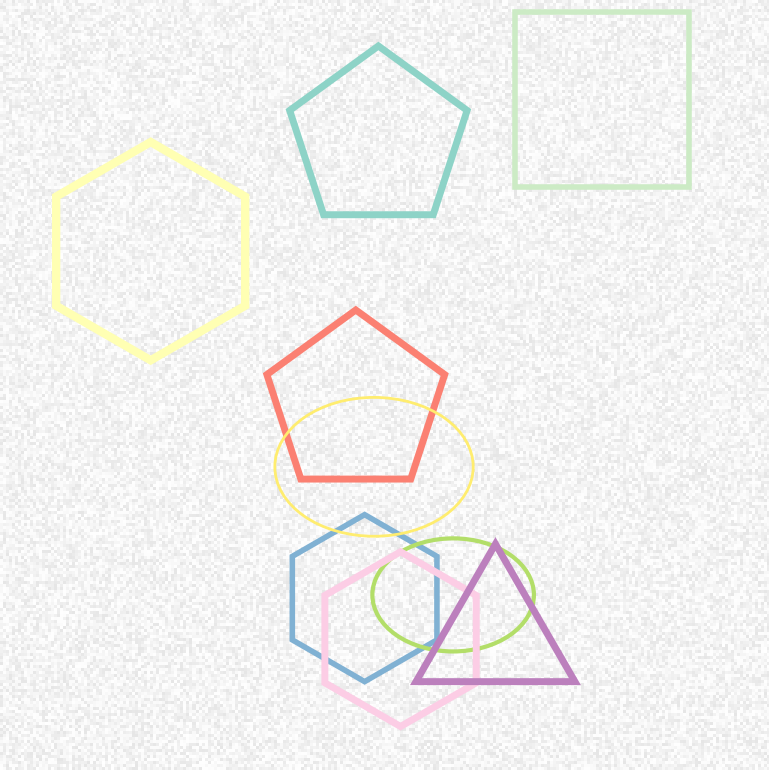[{"shape": "pentagon", "thickness": 2.5, "radius": 0.61, "center": [0.491, 0.819]}, {"shape": "hexagon", "thickness": 3, "radius": 0.71, "center": [0.196, 0.674]}, {"shape": "pentagon", "thickness": 2.5, "radius": 0.61, "center": [0.462, 0.476]}, {"shape": "hexagon", "thickness": 2, "radius": 0.54, "center": [0.474, 0.223]}, {"shape": "oval", "thickness": 1.5, "radius": 0.52, "center": [0.589, 0.227]}, {"shape": "hexagon", "thickness": 2.5, "radius": 0.57, "center": [0.52, 0.17]}, {"shape": "triangle", "thickness": 2.5, "radius": 0.6, "center": [0.643, 0.174]}, {"shape": "square", "thickness": 2, "radius": 0.57, "center": [0.782, 0.871]}, {"shape": "oval", "thickness": 1, "radius": 0.64, "center": [0.486, 0.394]}]